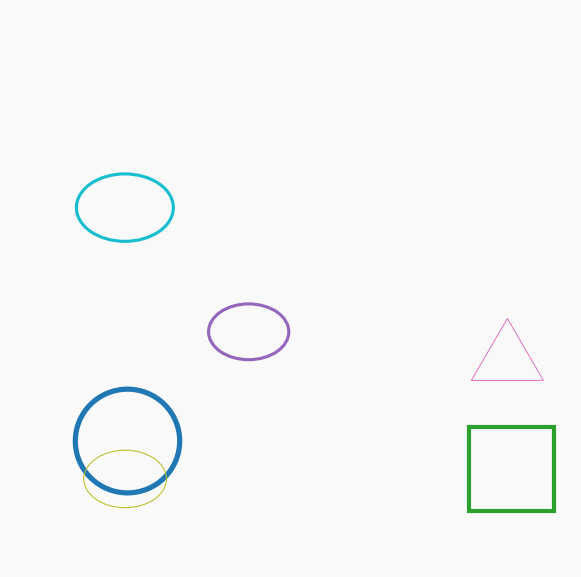[{"shape": "circle", "thickness": 2.5, "radius": 0.45, "center": [0.219, 0.235]}, {"shape": "square", "thickness": 2, "radius": 0.37, "center": [0.88, 0.187]}, {"shape": "oval", "thickness": 1.5, "radius": 0.34, "center": [0.428, 0.425]}, {"shape": "triangle", "thickness": 0.5, "radius": 0.36, "center": [0.873, 0.376]}, {"shape": "oval", "thickness": 0.5, "radius": 0.36, "center": [0.215, 0.17]}, {"shape": "oval", "thickness": 1.5, "radius": 0.42, "center": [0.215, 0.64]}]